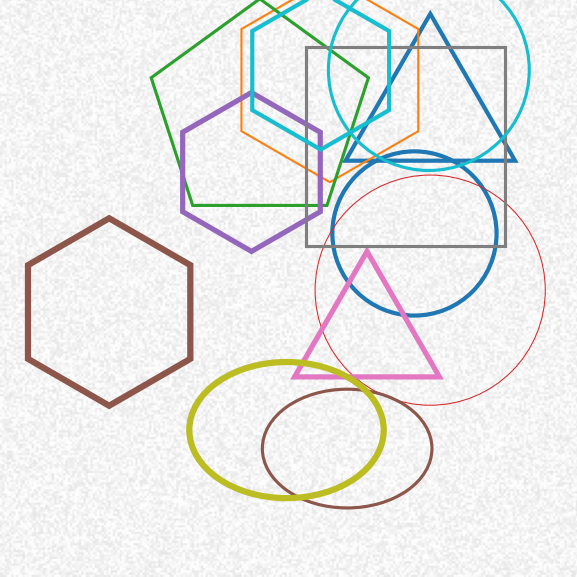[{"shape": "triangle", "thickness": 2, "radius": 0.85, "center": [0.745, 0.806]}, {"shape": "circle", "thickness": 2, "radius": 0.71, "center": [0.718, 0.595]}, {"shape": "hexagon", "thickness": 1, "radius": 0.88, "center": [0.571, 0.86]}, {"shape": "pentagon", "thickness": 1.5, "radius": 0.99, "center": [0.45, 0.803]}, {"shape": "circle", "thickness": 0.5, "radius": 1.0, "center": [0.745, 0.497]}, {"shape": "hexagon", "thickness": 2.5, "radius": 0.69, "center": [0.435, 0.701]}, {"shape": "hexagon", "thickness": 3, "radius": 0.81, "center": [0.189, 0.459]}, {"shape": "oval", "thickness": 1.5, "radius": 0.73, "center": [0.601, 0.222]}, {"shape": "triangle", "thickness": 2.5, "radius": 0.72, "center": [0.635, 0.419]}, {"shape": "square", "thickness": 1.5, "radius": 0.86, "center": [0.703, 0.745]}, {"shape": "oval", "thickness": 3, "radius": 0.84, "center": [0.496, 0.254]}, {"shape": "circle", "thickness": 1.5, "radius": 0.87, "center": [0.743, 0.878]}, {"shape": "hexagon", "thickness": 2, "radius": 0.68, "center": [0.555, 0.877]}]